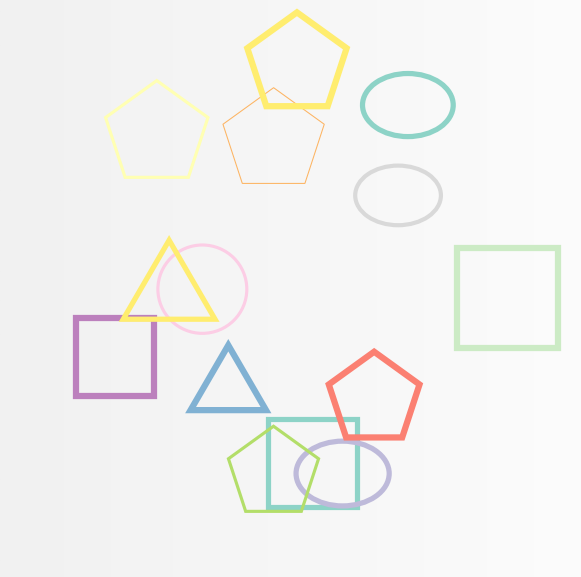[{"shape": "oval", "thickness": 2.5, "radius": 0.39, "center": [0.702, 0.817]}, {"shape": "square", "thickness": 2.5, "radius": 0.38, "center": [0.538, 0.198]}, {"shape": "pentagon", "thickness": 1.5, "radius": 0.46, "center": [0.27, 0.767]}, {"shape": "oval", "thickness": 2.5, "radius": 0.4, "center": [0.589, 0.179]}, {"shape": "pentagon", "thickness": 3, "radius": 0.41, "center": [0.644, 0.308]}, {"shape": "triangle", "thickness": 3, "radius": 0.37, "center": [0.393, 0.326]}, {"shape": "pentagon", "thickness": 0.5, "radius": 0.46, "center": [0.471, 0.756]}, {"shape": "pentagon", "thickness": 1.5, "radius": 0.41, "center": [0.471, 0.18]}, {"shape": "circle", "thickness": 1.5, "radius": 0.38, "center": [0.348, 0.498]}, {"shape": "oval", "thickness": 2, "radius": 0.37, "center": [0.685, 0.661]}, {"shape": "square", "thickness": 3, "radius": 0.34, "center": [0.199, 0.381]}, {"shape": "square", "thickness": 3, "radius": 0.43, "center": [0.874, 0.484]}, {"shape": "pentagon", "thickness": 3, "radius": 0.45, "center": [0.511, 0.888]}, {"shape": "triangle", "thickness": 2.5, "radius": 0.46, "center": [0.291, 0.492]}]